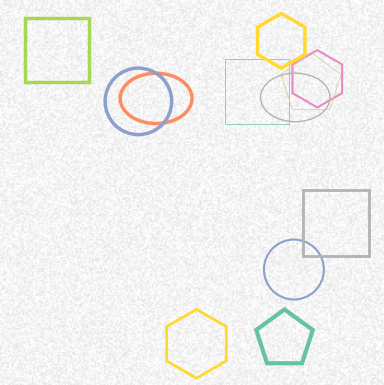[{"shape": "pentagon", "thickness": 3, "radius": 0.39, "center": [0.739, 0.119]}, {"shape": "square", "thickness": 0.5, "radius": 0.42, "center": [0.668, 0.762]}, {"shape": "oval", "thickness": 2.5, "radius": 0.47, "center": [0.405, 0.744]}, {"shape": "circle", "thickness": 1.5, "radius": 0.39, "center": [0.763, 0.3]}, {"shape": "circle", "thickness": 2.5, "radius": 0.43, "center": [0.359, 0.737]}, {"shape": "hexagon", "thickness": 1.5, "radius": 0.37, "center": [0.824, 0.795]}, {"shape": "square", "thickness": 2.5, "radius": 0.42, "center": [0.149, 0.87]}, {"shape": "hexagon", "thickness": 2.5, "radius": 0.35, "center": [0.731, 0.894]}, {"shape": "hexagon", "thickness": 2, "radius": 0.45, "center": [0.51, 0.107]}, {"shape": "pentagon", "thickness": 0.5, "radius": 0.41, "center": [0.808, 0.782]}, {"shape": "square", "thickness": 2, "radius": 0.43, "center": [0.873, 0.422]}, {"shape": "oval", "thickness": 1, "radius": 0.45, "center": [0.767, 0.747]}]